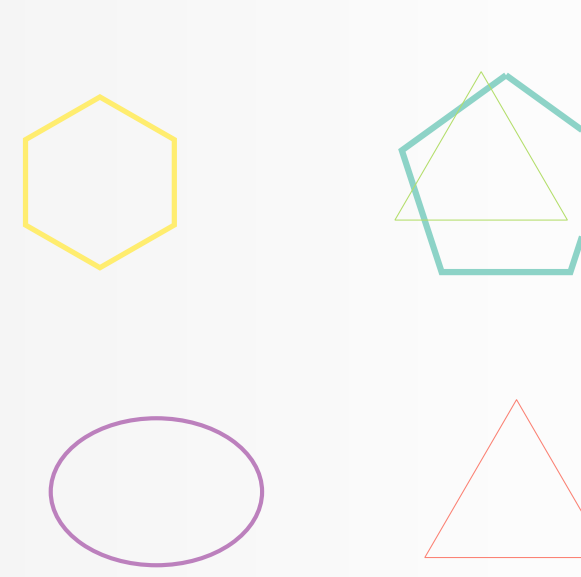[{"shape": "pentagon", "thickness": 3, "radius": 0.94, "center": [0.871, 0.68]}, {"shape": "triangle", "thickness": 0.5, "radius": 0.91, "center": [0.889, 0.125]}, {"shape": "triangle", "thickness": 0.5, "radius": 0.86, "center": [0.828, 0.704]}, {"shape": "oval", "thickness": 2, "radius": 0.91, "center": [0.269, 0.148]}, {"shape": "hexagon", "thickness": 2.5, "radius": 0.74, "center": [0.172, 0.683]}]